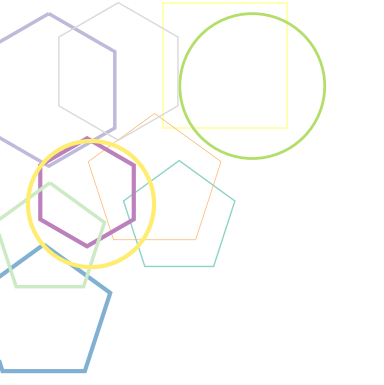[{"shape": "pentagon", "thickness": 1, "radius": 0.76, "center": [0.466, 0.431]}, {"shape": "square", "thickness": 1.5, "radius": 0.81, "center": [0.585, 0.83]}, {"shape": "hexagon", "thickness": 2.5, "radius": 0.99, "center": [0.127, 0.767]}, {"shape": "pentagon", "thickness": 3, "radius": 0.91, "center": [0.113, 0.183]}, {"shape": "pentagon", "thickness": 0.5, "radius": 0.91, "center": [0.402, 0.524]}, {"shape": "circle", "thickness": 2, "radius": 0.94, "center": [0.655, 0.776]}, {"shape": "hexagon", "thickness": 1, "radius": 0.89, "center": [0.307, 0.814]}, {"shape": "hexagon", "thickness": 3, "radius": 0.7, "center": [0.226, 0.5]}, {"shape": "pentagon", "thickness": 2.5, "radius": 0.75, "center": [0.129, 0.376]}, {"shape": "circle", "thickness": 3, "radius": 0.82, "center": [0.236, 0.47]}]